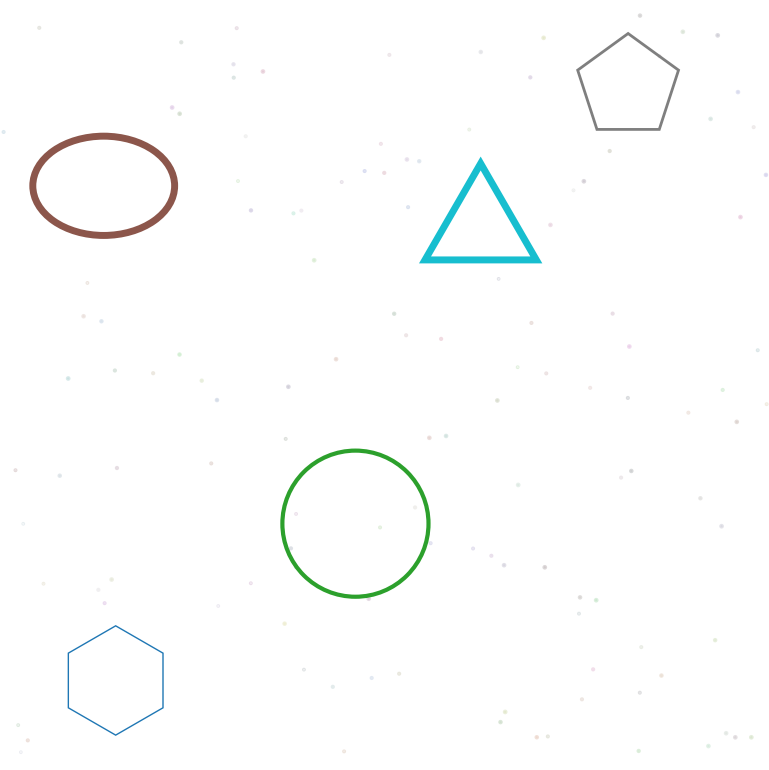[{"shape": "hexagon", "thickness": 0.5, "radius": 0.35, "center": [0.15, 0.116]}, {"shape": "circle", "thickness": 1.5, "radius": 0.47, "center": [0.462, 0.32]}, {"shape": "oval", "thickness": 2.5, "radius": 0.46, "center": [0.135, 0.759]}, {"shape": "pentagon", "thickness": 1, "radius": 0.34, "center": [0.816, 0.888]}, {"shape": "triangle", "thickness": 2.5, "radius": 0.42, "center": [0.624, 0.704]}]